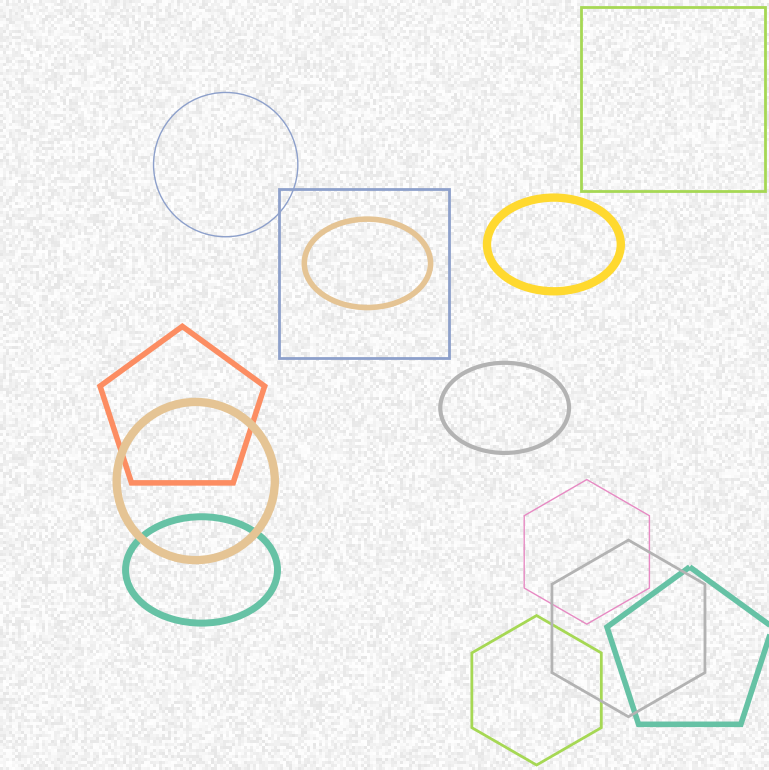[{"shape": "pentagon", "thickness": 2, "radius": 0.56, "center": [0.896, 0.151]}, {"shape": "oval", "thickness": 2.5, "radius": 0.49, "center": [0.262, 0.26]}, {"shape": "pentagon", "thickness": 2, "radius": 0.56, "center": [0.237, 0.464]}, {"shape": "circle", "thickness": 0.5, "radius": 0.47, "center": [0.293, 0.786]}, {"shape": "square", "thickness": 1, "radius": 0.55, "center": [0.473, 0.645]}, {"shape": "hexagon", "thickness": 0.5, "radius": 0.47, "center": [0.762, 0.283]}, {"shape": "square", "thickness": 1, "radius": 0.6, "center": [0.874, 0.871]}, {"shape": "hexagon", "thickness": 1, "radius": 0.49, "center": [0.697, 0.104]}, {"shape": "oval", "thickness": 3, "radius": 0.43, "center": [0.719, 0.683]}, {"shape": "oval", "thickness": 2, "radius": 0.41, "center": [0.477, 0.658]}, {"shape": "circle", "thickness": 3, "radius": 0.51, "center": [0.254, 0.375]}, {"shape": "hexagon", "thickness": 1, "radius": 0.57, "center": [0.816, 0.184]}, {"shape": "oval", "thickness": 1.5, "radius": 0.42, "center": [0.655, 0.47]}]